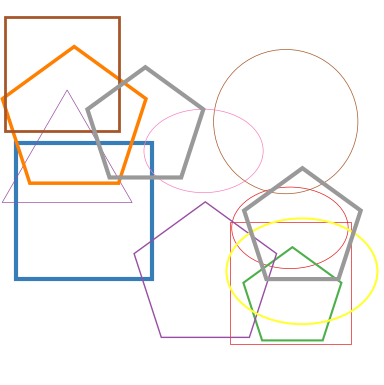[{"shape": "square", "thickness": 0.5, "radius": 0.79, "center": [0.754, 0.265]}, {"shape": "oval", "thickness": 0.5, "radius": 0.76, "center": [0.753, 0.408]}, {"shape": "square", "thickness": 3, "radius": 0.88, "center": [0.218, 0.451]}, {"shape": "pentagon", "thickness": 1.5, "radius": 0.67, "center": [0.759, 0.224]}, {"shape": "triangle", "thickness": 0.5, "radius": 0.97, "center": [0.174, 0.571]}, {"shape": "pentagon", "thickness": 1, "radius": 0.97, "center": [0.533, 0.281]}, {"shape": "pentagon", "thickness": 2.5, "radius": 0.98, "center": [0.193, 0.683]}, {"shape": "oval", "thickness": 1.5, "radius": 0.98, "center": [0.784, 0.295]}, {"shape": "square", "thickness": 2, "radius": 0.74, "center": [0.161, 0.808]}, {"shape": "circle", "thickness": 0.5, "radius": 0.94, "center": [0.742, 0.684]}, {"shape": "oval", "thickness": 0.5, "radius": 0.77, "center": [0.529, 0.608]}, {"shape": "pentagon", "thickness": 3, "radius": 0.79, "center": [0.378, 0.667]}, {"shape": "pentagon", "thickness": 3, "radius": 0.8, "center": [0.785, 0.404]}]